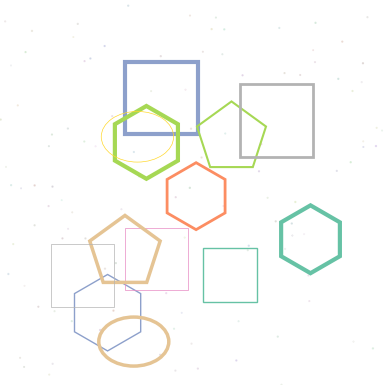[{"shape": "hexagon", "thickness": 3, "radius": 0.44, "center": [0.807, 0.379]}, {"shape": "square", "thickness": 1, "radius": 0.35, "center": [0.598, 0.285]}, {"shape": "hexagon", "thickness": 2, "radius": 0.43, "center": [0.509, 0.49]}, {"shape": "hexagon", "thickness": 1, "radius": 0.5, "center": [0.279, 0.188]}, {"shape": "square", "thickness": 3, "radius": 0.47, "center": [0.42, 0.745]}, {"shape": "square", "thickness": 0.5, "radius": 0.4, "center": [0.407, 0.327]}, {"shape": "hexagon", "thickness": 3, "radius": 0.47, "center": [0.38, 0.63]}, {"shape": "pentagon", "thickness": 1.5, "radius": 0.47, "center": [0.601, 0.642]}, {"shape": "oval", "thickness": 0.5, "radius": 0.47, "center": [0.357, 0.645]}, {"shape": "pentagon", "thickness": 2.5, "radius": 0.48, "center": [0.325, 0.344]}, {"shape": "oval", "thickness": 2.5, "radius": 0.45, "center": [0.348, 0.113]}, {"shape": "square", "thickness": 2, "radius": 0.47, "center": [0.719, 0.686]}, {"shape": "square", "thickness": 0.5, "radius": 0.41, "center": [0.215, 0.285]}]